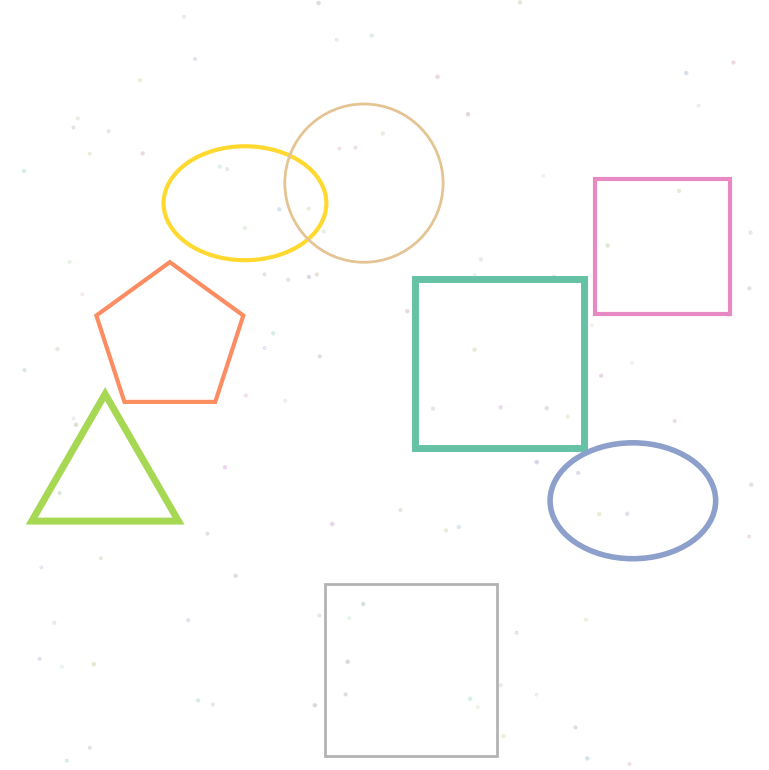[{"shape": "square", "thickness": 2.5, "radius": 0.55, "center": [0.649, 0.527]}, {"shape": "pentagon", "thickness": 1.5, "radius": 0.5, "center": [0.221, 0.559]}, {"shape": "oval", "thickness": 2, "radius": 0.54, "center": [0.822, 0.35]}, {"shape": "square", "thickness": 1.5, "radius": 0.44, "center": [0.86, 0.68]}, {"shape": "triangle", "thickness": 2.5, "radius": 0.55, "center": [0.137, 0.378]}, {"shape": "oval", "thickness": 1.5, "radius": 0.53, "center": [0.318, 0.736]}, {"shape": "circle", "thickness": 1, "radius": 0.51, "center": [0.473, 0.762]}, {"shape": "square", "thickness": 1, "radius": 0.56, "center": [0.534, 0.13]}]